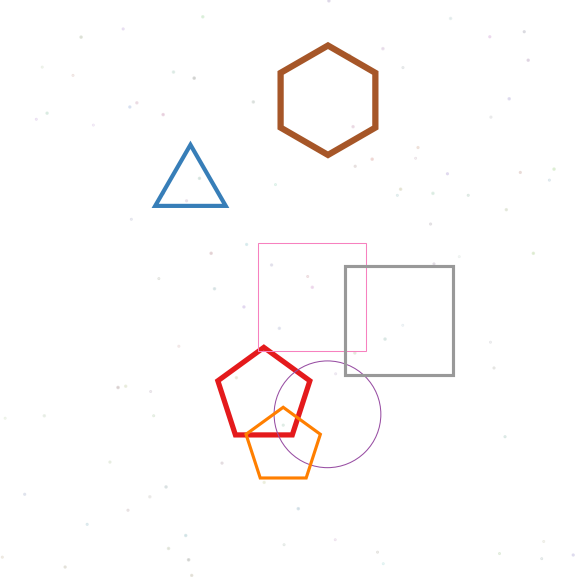[{"shape": "pentagon", "thickness": 2.5, "radius": 0.42, "center": [0.457, 0.314]}, {"shape": "triangle", "thickness": 2, "radius": 0.35, "center": [0.33, 0.678]}, {"shape": "circle", "thickness": 0.5, "radius": 0.46, "center": [0.567, 0.282]}, {"shape": "pentagon", "thickness": 1.5, "radius": 0.34, "center": [0.49, 0.226]}, {"shape": "hexagon", "thickness": 3, "radius": 0.47, "center": [0.568, 0.826]}, {"shape": "square", "thickness": 0.5, "radius": 0.47, "center": [0.541, 0.485]}, {"shape": "square", "thickness": 1.5, "radius": 0.47, "center": [0.691, 0.444]}]